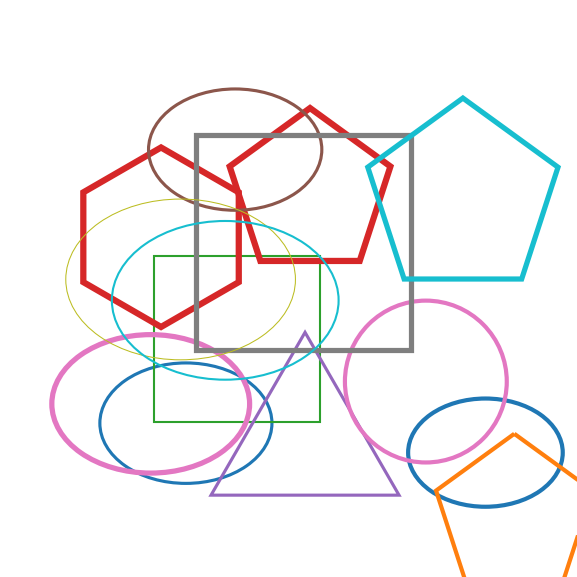[{"shape": "oval", "thickness": 2, "radius": 0.67, "center": [0.841, 0.215]}, {"shape": "oval", "thickness": 1.5, "radius": 0.74, "center": [0.322, 0.266]}, {"shape": "pentagon", "thickness": 2, "radius": 0.71, "center": [0.891, 0.106]}, {"shape": "square", "thickness": 1, "radius": 0.72, "center": [0.41, 0.412]}, {"shape": "hexagon", "thickness": 3, "radius": 0.78, "center": [0.279, 0.588]}, {"shape": "pentagon", "thickness": 3, "radius": 0.73, "center": [0.537, 0.666]}, {"shape": "triangle", "thickness": 1.5, "radius": 0.94, "center": [0.528, 0.236]}, {"shape": "oval", "thickness": 1.5, "radius": 0.75, "center": [0.407, 0.74]}, {"shape": "oval", "thickness": 2.5, "radius": 0.86, "center": [0.261, 0.3]}, {"shape": "circle", "thickness": 2, "radius": 0.7, "center": [0.737, 0.338]}, {"shape": "square", "thickness": 2.5, "radius": 0.93, "center": [0.525, 0.579]}, {"shape": "oval", "thickness": 0.5, "radius": 0.99, "center": [0.313, 0.515]}, {"shape": "oval", "thickness": 1, "radius": 0.98, "center": [0.39, 0.479]}, {"shape": "pentagon", "thickness": 2.5, "radius": 0.87, "center": [0.802, 0.656]}]